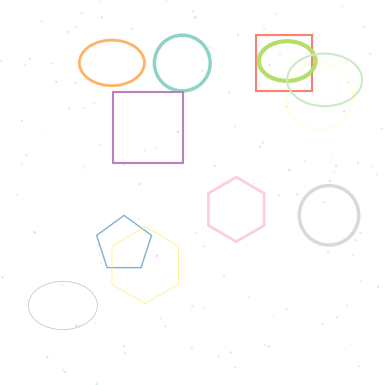[{"shape": "circle", "thickness": 2.5, "radius": 0.36, "center": [0.473, 0.836]}, {"shape": "circle", "thickness": 0.5, "radius": 0.43, "center": [0.829, 0.75]}, {"shape": "oval", "thickness": 0.5, "radius": 0.45, "center": [0.163, 0.207]}, {"shape": "square", "thickness": 1.5, "radius": 0.37, "center": [0.738, 0.837]}, {"shape": "pentagon", "thickness": 1, "radius": 0.37, "center": [0.322, 0.366]}, {"shape": "oval", "thickness": 2, "radius": 0.42, "center": [0.291, 0.837]}, {"shape": "oval", "thickness": 3, "radius": 0.37, "center": [0.746, 0.841]}, {"shape": "hexagon", "thickness": 2, "radius": 0.42, "center": [0.614, 0.456]}, {"shape": "circle", "thickness": 2.5, "radius": 0.39, "center": [0.855, 0.441]}, {"shape": "square", "thickness": 1.5, "radius": 0.46, "center": [0.384, 0.669]}, {"shape": "oval", "thickness": 1.5, "radius": 0.49, "center": [0.843, 0.792]}, {"shape": "hexagon", "thickness": 0.5, "radius": 0.5, "center": [0.377, 0.311]}]